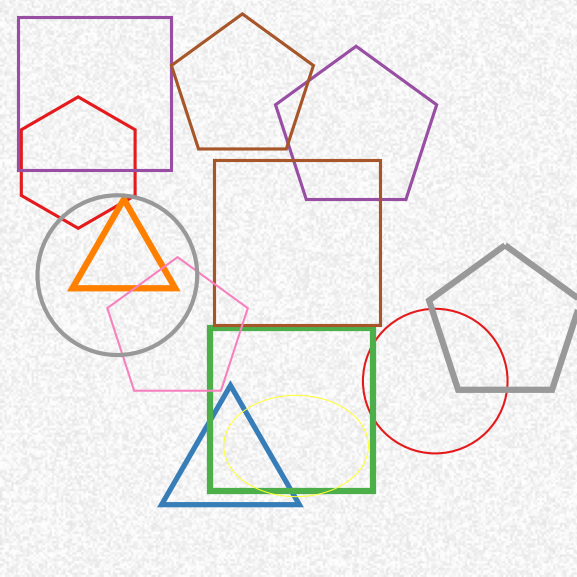[{"shape": "circle", "thickness": 1, "radius": 0.63, "center": [0.754, 0.339]}, {"shape": "hexagon", "thickness": 1.5, "radius": 0.57, "center": [0.135, 0.718]}, {"shape": "triangle", "thickness": 2.5, "radius": 0.69, "center": [0.399, 0.194]}, {"shape": "square", "thickness": 3, "radius": 0.71, "center": [0.504, 0.291]}, {"shape": "pentagon", "thickness": 1.5, "radius": 0.73, "center": [0.617, 0.772]}, {"shape": "square", "thickness": 1.5, "radius": 0.66, "center": [0.163, 0.837]}, {"shape": "triangle", "thickness": 3, "radius": 0.51, "center": [0.214, 0.551]}, {"shape": "oval", "thickness": 0.5, "radius": 0.63, "center": [0.513, 0.227]}, {"shape": "pentagon", "thickness": 1.5, "radius": 0.65, "center": [0.42, 0.846]}, {"shape": "square", "thickness": 1.5, "radius": 0.72, "center": [0.515, 0.579]}, {"shape": "pentagon", "thickness": 1, "radius": 0.64, "center": [0.307, 0.426]}, {"shape": "pentagon", "thickness": 3, "radius": 0.69, "center": [0.875, 0.436]}, {"shape": "circle", "thickness": 2, "radius": 0.69, "center": [0.203, 0.523]}]